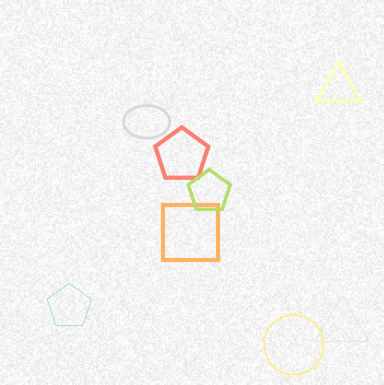[{"shape": "pentagon", "thickness": 0.5, "radius": 0.3, "center": [0.18, 0.204]}, {"shape": "triangle", "thickness": 2, "radius": 0.33, "center": [0.879, 0.771]}, {"shape": "pentagon", "thickness": 3, "radius": 0.36, "center": [0.472, 0.597]}, {"shape": "square", "thickness": 3, "radius": 0.36, "center": [0.495, 0.396]}, {"shape": "pentagon", "thickness": 2.5, "radius": 0.29, "center": [0.543, 0.503]}, {"shape": "oval", "thickness": 2, "radius": 0.3, "center": [0.381, 0.683]}, {"shape": "triangle", "thickness": 0.5, "radius": 0.4, "center": [0.889, 0.153]}, {"shape": "circle", "thickness": 1, "radius": 0.39, "center": [0.763, 0.105]}]